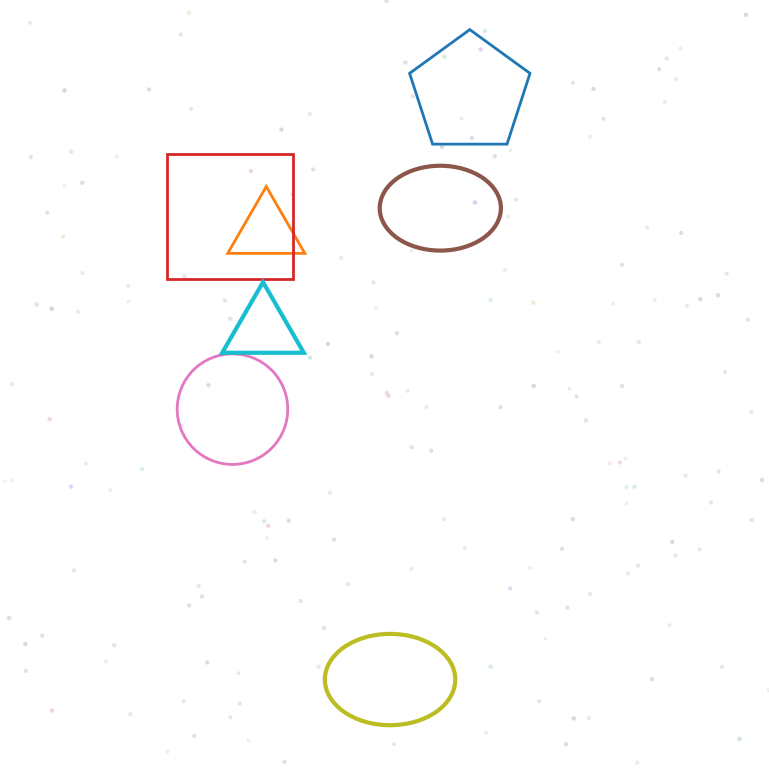[{"shape": "pentagon", "thickness": 1, "radius": 0.41, "center": [0.61, 0.879]}, {"shape": "triangle", "thickness": 1, "radius": 0.29, "center": [0.346, 0.7]}, {"shape": "square", "thickness": 1, "radius": 0.41, "center": [0.299, 0.719]}, {"shape": "oval", "thickness": 1.5, "radius": 0.39, "center": [0.572, 0.73]}, {"shape": "circle", "thickness": 1, "radius": 0.36, "center": [0.302, 0.469]}, {"shape": "oval", "thickness": 1.5, "radius": 0.42, "center": [0.507, 0.117]}, {"shape": "triangle", "thickness": 1.5, "radius": 0.31, "center": [0.342, 0.572]}]